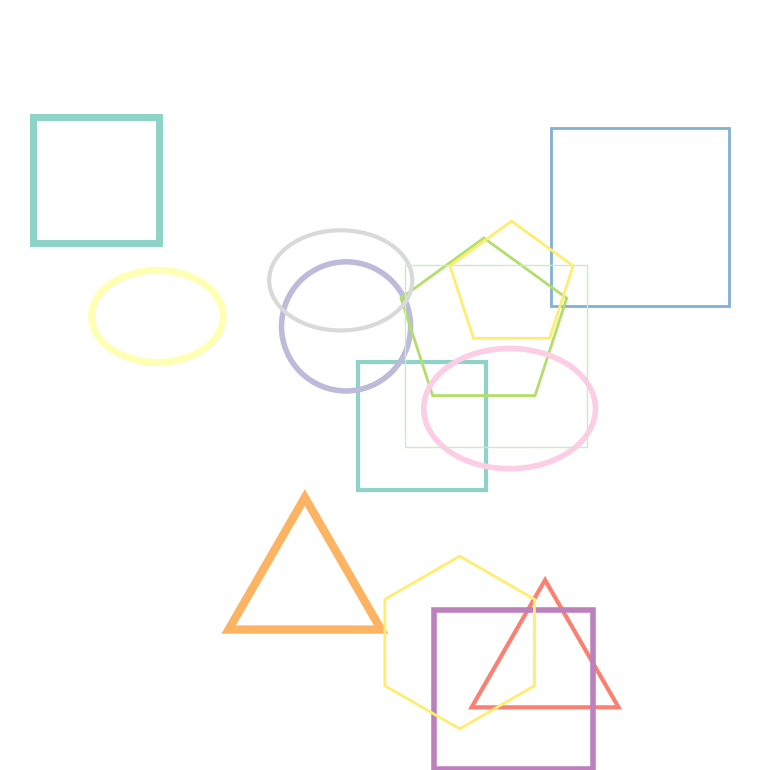[{"shape": "square", "thickness": 2.5, "radius": 0.41, "center": [0.124, 0.766]}, {"shape": "square", "thickness": 1.5, "radius": 0.41, "center": [0.548, 0.447]}, {"shape": "oval", "thickness": 2.5, "radius": 0.43, "center": [0.204, 0.589]}, {"shape": "circle", "thickness": 2, "radius": 0.42, "center": [0.449, 0.576]}, {"shape": "triangle", "thickness": 1.5, "radius": 0.55, "center": [0.708, 0.137]}, {"shape": "square", "thickness": 1, "radius": 0.58, "center": [0.831, 0.718]}, {"shape": "triangle", "thickness": 3, "radius": 0.57, "center": [0.396, 0.24]}, {"shape": "pentagon", "thickness": 1, "radius": 0.57, "center": [0.628, 0.578]}, {"shape": "oval", "thickness": 2, "radius": 0.56, "center": [0.662, 0.469]}, {"shape": "oval", "thickness": 1.5, "radius": 0.46, "center": [0.443, 0.636]}, {"shape": "square", "thickness": 2, "radius": 0.52, "center": [0.667, 0.105]}, {"shape": "square", "thickness": 0.5, "radius": 0.59, "center": [0.644, 0.538]}, {"shape": "pentagon", "thickness": 1, "radius": 0.42, "center": [0.664, 0.629]}, {"shape": "hexagon", "thickness": 1, "radius": 0.56, "center": [0.597, 0.166]}]